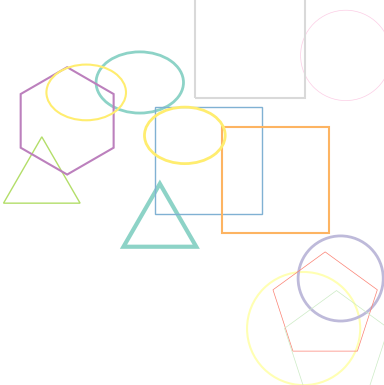[{"shape": "triangle", "thickness": 3, "radius": 0.55, "center": [0.415, 0.414]}, {"shape": "oval", "thickness": 2, "radius": 0.57, "center": [0.363, 0.786]}, {"shape": "circle", "thickness": 1.5, "radius": 0.73, "center": [0.789, 0.147]}, {"shape": "circle", "thickness": 2, "radius": 0.55, "center": [0.885, 0.277]}, {"shape": "pentagon", "thickness": 0.5, "radius": 0.71, "center": [0.845, 0.203]}, {"shape": "square", "thickness": 1, "radius": 0.7, "center": [0.542, 0.582]}, {"shape": "square", "thickness": 1.5, "radius": 0.69, "center": [0.716, 0.532]}, {"shape": "triangle", "thickness": 1, "radius": 0.57, "center": [0.109, 0.53]}, {"shape": "circle", "thickness": 0.5, "radius": 0.59, "center": [0.898, 0.856]}, {"shape": "square", "thickness": 1.5, "radius": 0.72, "center": [0.649, 0.888]}, {"shape": "hexagon", "thickness": 1.5, "radius": 0.7, "center": [0.174, 0.686]}, {"shape": "pentagon", "thickness": 0.5, "radius": 0.71, "center": [0.874, 0.103]}, {"shape": "oval", "thickness": 1.5, "radius": 0.52, "center": [0.224, 0.76]}, {"shape": "oval", "thickness": 2, "radius": 0.52, "center": [0.48, 0.648]}]